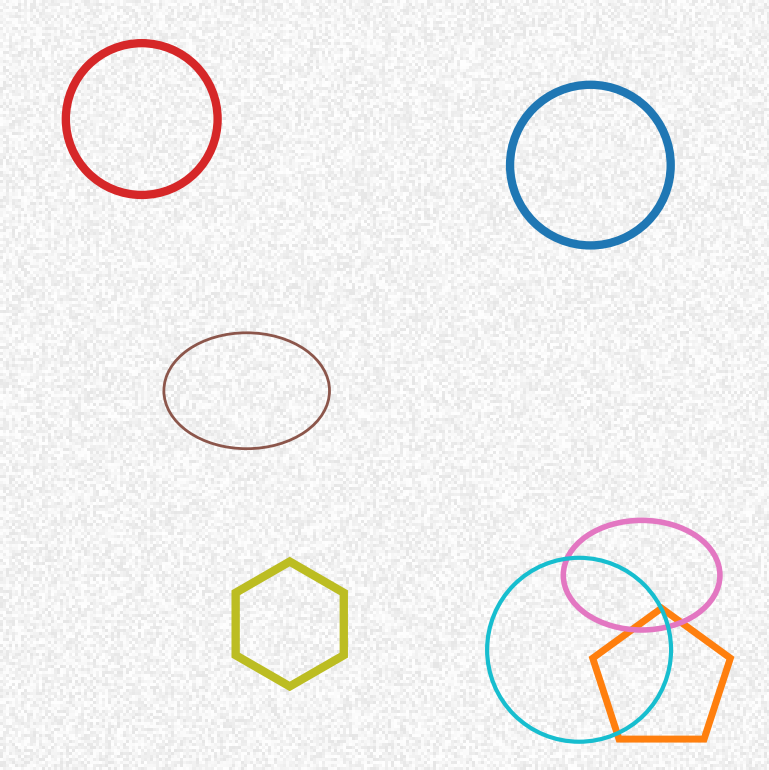[{"shape": "circle", "thickness": 3, "radius": 0.52, "center": [0.767, 0.786]}, {"shape": "pentagon", "thickness": 2.5, "radius": 0.47, "center": [0.859, 0.116]}, {"shape": "circle", "thickness": 3, "radius": 0.49, "center": [0.184, 0.845]}, {"shape": "oval", "thickness": 1, "radius": 0.54, "center": [0.32, 0.493]}, {"shape": "oval", "thickness": 2, "radius": 0.51, "center": [0.833, 0.253]}, {"shape": "hexagon", "thickness": 3, "radius": 0.41, "center": [0.376, 0.19]}, {"shape": "circle", "thickness": 1.5, "radius": 0.6, "center": [0.752, 0.156]}]